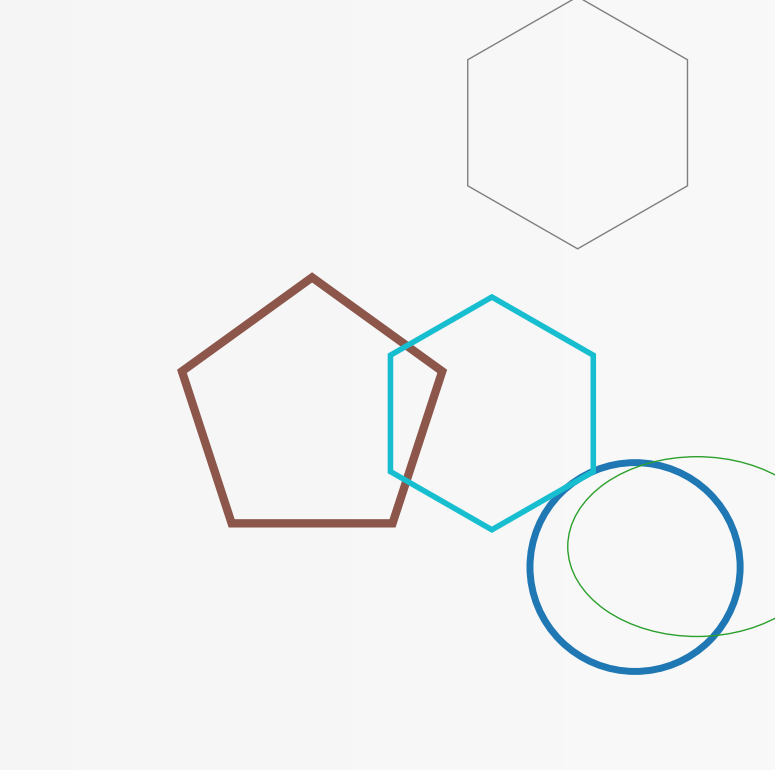[{"shape": "circle", "thickness": 2.5, "radius": 0.68, "center": [0.819, 0.264]}, {"shape": "oval", "thickness": 0.5, "radius": 0.83, "center": [0.899, 0.29]}, {"shape": "pentagon", "thickness": 3, "radius": 0.88, "center": [0.403, 0.463]}, {"shape": "hexagon", "thickness": 0.5, "radius": 0.82, "center": [0.745, 0.841]}, {"shape": "hexagon", "thickness": 2, "radius": 0.76, "center": [0.635, 0.463]}]